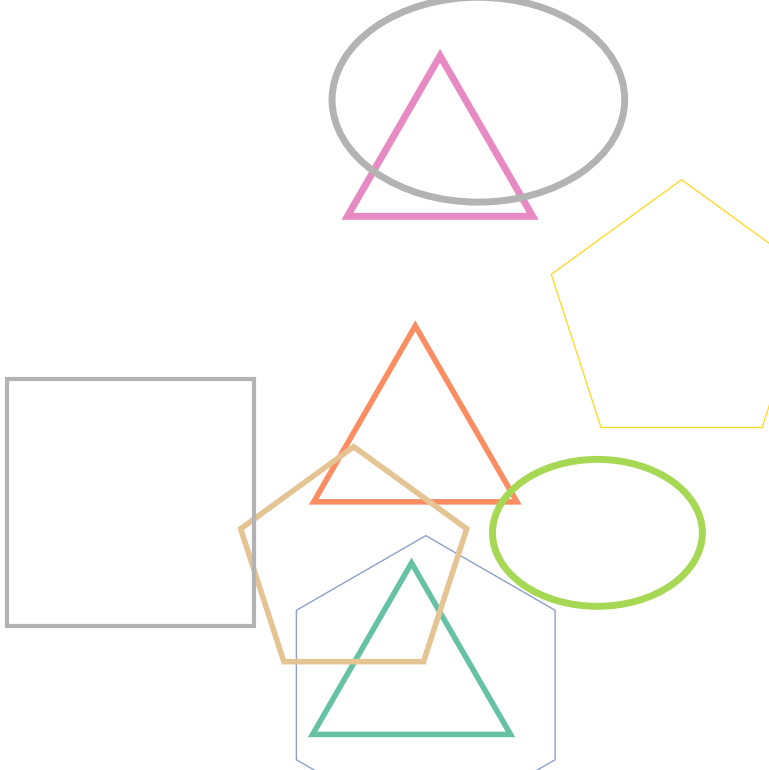[{"shape": "triangle", "thickness": 2, "radius": 0.74, "center": [0.534, 0.12]}, {"shape": "triangle", "thickness": 2, "radius": 0.76, "center": [0.539, 0.424]}, {"shape": "hexagon", "thickness": 0.5, "radius": 0.97, "center": [0.553, 0.11]}, {"shape": "triangle", "thickness": 2.5, "radius": 0.69, "center": [0.571, 0.789]}, {"shape": "oval", "thickness": 2.5, "radius": 0.68, "center": [0.776, 0.308]}, {"shape": "pentagon", "thickness": 0.5, "radius": 0.89, "center": [0.885, 0.589]}, {"shape": "pentagon", "thickness": 2, "radius": 0.77, "center": [0.459, 0.266]}, {"shape": "square", "thickness": 1.5, "radius": 0.8, "center": [0.17, 0.347]}, {"shape": "oval", "thickness": 2.5, "radius": 0.95, "center": [0.621, 0.871]}]